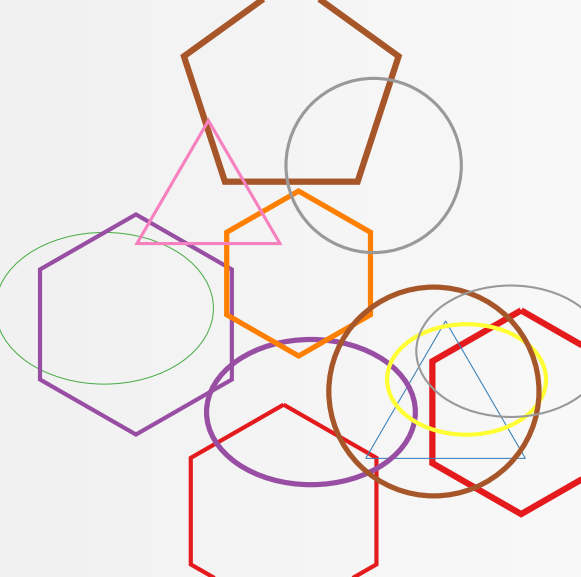[{"shape": "hexagon", "thickness": 2, "radius": 0.92, "center": [0.488, 0.114]}, {"shape": "hexagon", "thickness": 3, "radius": 0.88, "center": [0.897, 0.285]}, {"shape": "triangle", "thickness": 0.5, "radius": 0.79, "center": [0.767, 0.285]}, {"shape": "oval", "thickness": 0.5, "radius": 0.94, "center": [0.18, 0.465]}, {"shape": "hexagon", "thickness": 2, "radius": 0.95, "center": [0.234, 0.437]}, {"shape": "oval", "thickness": 2.5, "radius": 0.9, "center": [0.535, 0.286]}, {"shape": "hexagon", "thickness": 2.5, "radius": 0.71, "center": [0.514, 0.526]}, {"shape": "oval", "thickness": 2, "radius": 0.68, "center": [0.803, 0.342]}, {"shape": "circle", "thickness": 2.5, "radius": 0.9, "center": [0.747, 0.321]}, {"shape": "pentagon", "thickness": 3, "radius": 0.97, "center": [0.501, 0.842]}, {"shape": "triangle", "thickness": 1.5, "radius": 0.71, "center": [0.359, 0.648]}, {"shape": "circle", "thickness": 1.5, "radius": 0.75, "center": [0.643, 0.713]}, {"shape": "oval", "thickness": 1, "radius": 0.81, "center": [0.879, 0.391]}]